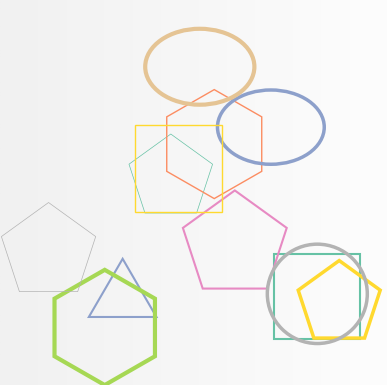[{"shape": "square", "thickness": 1.5, "radius": 0.55, "center": [0.819, 0.23]}, {"shape": "pentagon", "thickness": 0.5, "radius": 0.57, "center": [0.441, 0.538]}, {"shape": "hexagon", "thickness": 1, "radius": 0.71, "center": [0.553, 0.626]}, {"shape": "triangle", "thickness": 1.5, "radius": 0.5, "center": [0.316, 0.227]}, {"shape": "oval", "thickness": 2.5, "radius": 0.69, "center": [0.699, 0.67]}, {"shape": "pentagon", "thickness": 1.5, "radius": 0.7, "center": [0.606, 0.364]}, {"shape": "hexagon", "thickness": 3, "radius": 0.75, "center": [0.27, 0.149]}, {"shape": "pentagon", "thickness": 2.5, "radius": 0.56, "center": [0.875, 0.212]}, {"shape": "square", "thickness": 1, "radius": 0.56, "center": [0.46, 0.561]}, {"shape": "oval", "thickness": 3, "radius": 0.7, "center": [0.516, 0.827]}, {"shape": "pentagon", "thickness": 0.5, "radius": 0.64, "center": [0.125, 0.346]}, {"shape": "circle", "thickness": 2.5, "radius": 0.65, "center": [0.819, 0.237]}]